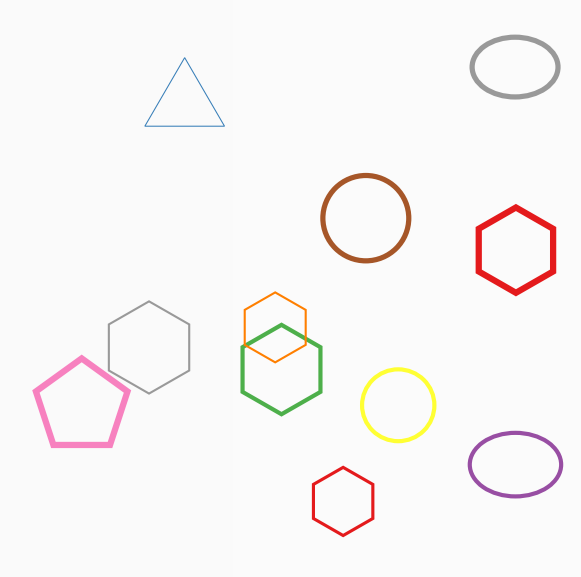[{"shape": "hexagon", "thickness": 3, "radius": 0.37, "center": [0.888, 0.566]}, {"shape": "hexagon", "thickness": 1.5, "radius": 0.3, "center": [0.59, 0.131]}, {"shape": "triangle", "thickness": 0.5, "radius": 0.4, "center": [0.318, 0.82]}, {"shape": "hexagon", "thickness": 2, "radius": 0.39, "center": [0.484, 0.359]}, {"shape": "oval", "thickness": 2, "radius": 0.39, "center": [0.887, 0.195]}, {"shape": "hexagon", "thickness": 1, "radius": 0.3, "center": [0.473, 0.432]}, {"shape": "circle", "thickness": 2, "radius": 0.31, "center": [0.685, 0.297]}, {"shape": "circle", "thickness": 2.5, "radius": 0.37, "center": [0.629, 0.621]}, {"shape": "pentagon", "thickness": 3, "radius": 0.41, "center": [0.141, 0.296]}, {"shape": "oval", "thickness": 2.5, "radius": 0.37, "center": [0.886, 0.883]}, {"shape": "hexagon", "thickness": 1, "radius": 0.4, "center": [0.256, 0.397]}]